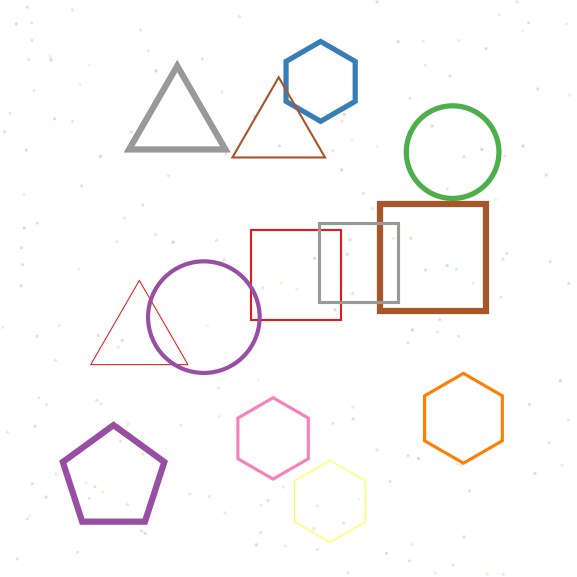[{"shape": "triangle", "thickness": 0.5, "radius": 0.49, "center": [0.241, 0.416]}, {"shape": "square", "thickness": 1, "radius": 0.39, "center": [0.512, 0.524]}, {"shape": "hexagon", "thickness": 2.5, "radius": 0.35, "center": [0.555, 0.858]}, {"shape": "circle", "thickness": 2.5, "radius": 0.4, "center": [0.784, 0.736]}, {"shape": "pentagon", "thickness": 3, "radius": 0.46, "center": [0.197, 0.171]}, {"shape": "circle", "thickness": 2, "radius": 0.48, "center": [0.353, 0.45]}, {"shape": "hexagon", "thickness": 1.5, "radius": 0.39, "center": [0.803, 0.275]}, {"shape": "hexagon", "thickness": 0.5, "radius": 0.35, "center": [0.571, 0.131]}, {"shape": "triangle", "thickness": 1, "radius": 0.46, "center": [0.483, 0.773]}, {"shape": "square", "thickness": 3, "radius": 0.46, "center": [0.75, 0.553]}, {"shape": "hexagon", "thickness": 1.5, "radius": 0.35, "center": [0.473, 0.24]}, {"shape": "triangle", "thickness": 3, "radius": 0.48, "center": [0.307, 0.789]}, {"shape": "square", "thickness": 1.5, "radius": 0.34, "center": [0.621, 0.545]}]